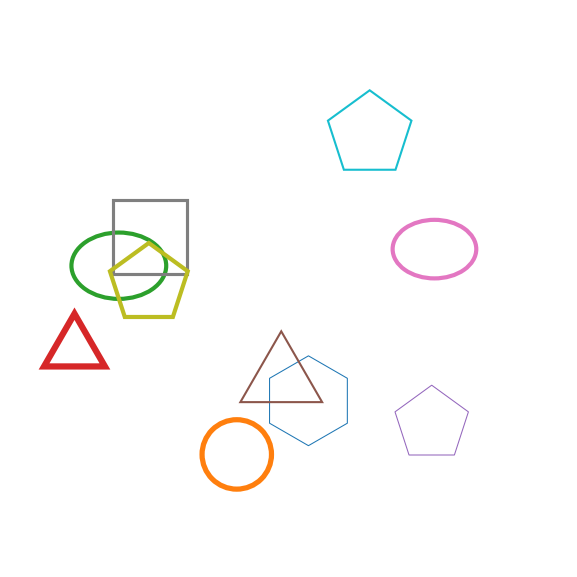[{"shape": "hexagon", "thickness": 0.5, "radius": 0.39, "center": [0.534, 0.305]}, {"shape": "circle", "thickness": 2.5, "radius": 0.3, "center": [0.41, 0.212]}, {"shape": "oval", "thickness": 2, "radius": 0.41, "center": [0.206, 0.539]}, {"shape": "triangle", "thickness": 3, "radius": 0.3, "center": [0.129, 0.395]}, {"shape": "pentagon", "thickness": 0.5, "radius": 0.33, "center": [0.748, 0.265]}, {"shape": "triangle", "thickness": 1, "radius": 0.41, "center": [0.487, 0.344]}, {"shape": "oval", "thickness": 2, "radius": 0.36, "center": [0.752, 0.568]}, {"shape": "square", "thickness": 1.5, "radius": 0.32, "center": [0.26, 0.589]}, {"shape": "pentagon", "thickness": 2, "radius": 0.35, "center": [0.258, 0.508]}, {"shape": "pentagon", "thickness": 1, "radius": 0.38, "center": [0.64, 0.767]}]